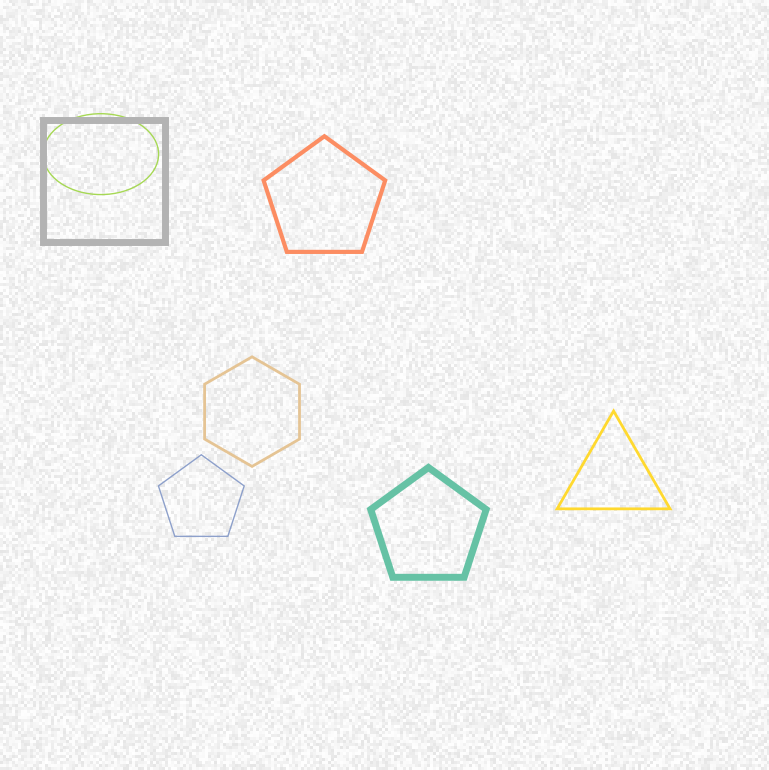[{"shape": "pentagon", "thickness": 2.5, "radius": 0.39, "center": [0.556, 0.314]}, {"shape": "pentagon", "thickness": 1.5, "radius": 0.42, "center": [0.421, 0.74]}, {"shape": "pentagon", "thickness": 0.5, "radius": 0.29, "center": [0.261, 0.351]}, {"shape": "oval", "thickness": 0.5, "radius": 0.38, "center": [0.131, 0.8]}, {"shape": "triangle", "thickness": 1, "radius": 0.42, "center": [0.797, 0.382]}, {"shape": "hexagon", "thickness": 1, "radius": 0.36, "center": [0.327, 0.465]}, {"shape": "square", "thickness": 2.5, "radius": 0.4, "center": [0.135, 0.765]}]